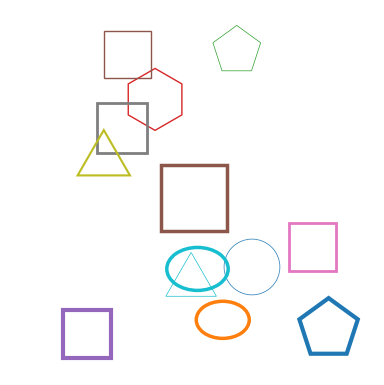[{"shape": "circle", "thickness": 0.5, "radius": 0.36, "center": [0.655, 0.307]}, {"shape": "pentagon", "thickness": 3, "radius": 0.4, "center": [0.854, 0.146]}, {"shape": "oval", "thickness": 2.5, "radius": 0.34, "center": [0.579, 0.169]}, {"shape": "pentagon", "thickness": 0.5, "radius": 0.33, "center": [0.615, 0.869]}, {"shape": "hexagon", "thickness": 1, "radius": 0.4, "center": [0.403, 0.742]}, {"shape": "square", "thickness": 3, "radius": 0.31, "center": [0.226, 0.133]}, {"shape": "square", "thickness": 2.5, "radius": 0.43, "center": [0.503, 0.485]}, {"shape": "square", "thickness": 1, "radius": 0.3, "center": [0.332, 0.858]}, {"shape": "square", "thickness": 2, "radius": 0.31, "center": [0.813, 0.358]}, {"shape": "square", "thickness": 2, "radius": 0.32, "center": [0.317, 0.668]}, {"shape": "triangle", "thickness": 1.5, "radius": 0.39, "center": [0.27, 0.584]}, {"shape": "oval", "thickness": 2.5, "radius": 0.4, "center": [0.513, 0.301]}, {"shape": "triangle", "thickness": 0.5, "radius": 0.38, "center": [0.496, 0.268]}]